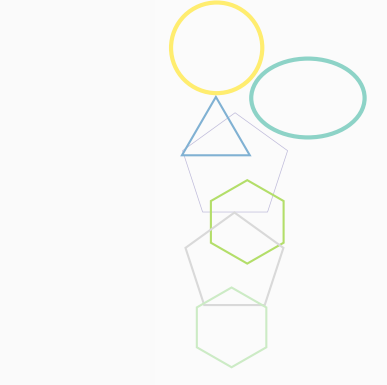[{"shape": "oval", "thickness": 3, "radius": 0.73, "center": [0.795, 0.745]}, {"shape": "pentagon", "thickness": 0.5, "radius": 0.71, "center": [0.607, 0.565]}, {"shape": "triangle", "thickness": 1.5, "radius": 0.51, "center": [0.557, 0.647]}, {"shape": "hexagon", "thickness": 1.5, "radius": 0.54, "center": [0.638, 0.424]}, {"shape": "pentagon", "thickness": 1.5, "radius": 0.66, "center": [0.605, 0.315]}, {"shape": "hexagon", "thickness": 1.5, "radius": 0.52, "center": [0.598, 0.15]}, {"shape": "circle", "thickness": 3, "radius": 0.59, "center": [0.559, 0.876]}]